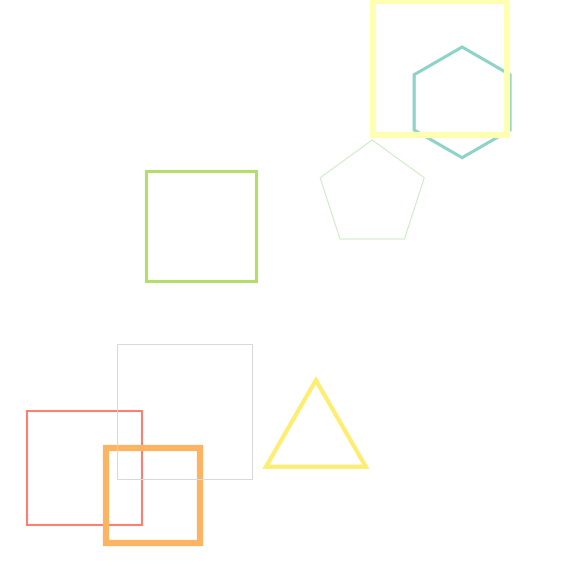[{"shape": "hexagon", "thickness": 1.5, "radius": 0.48, "center": [0.8, 0.822]}, {"shape": "square", "thickness": 3, "radius": 0.58, "center": [0.762, 0.881]}, {"shape": "square", "thickness": 1, "radius": 0.49, "center": [0.146, 0.189]}, {"shape": "square", "thickness": 3, "radius": 0.41, "center": [0.265, 0.142]}, {"shape": "square", "thickness": 1.5, "radius": 0.48, "center": [0.348, 0.608]}, {"shape": "square", "thickness": 0.5, "radius": 0.59, "center": [0.319, 0.287]}, {"shape": "pentagon", "thickness": 0.5, "radius": 0.47, "center": [0.645, 0.662]}, {"shape": "triangle", "thickness": 2, "radius": 0.5, "center": [0.547, 0.241]}]